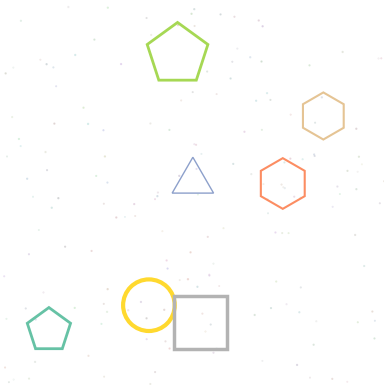[{"shape": "pentagon", "thickness": 2, "radius": 0.3, "center": [0.127, 0.142]}, {"shape": "hexagon", "thickness": 1.5, "radius": 0.33, "center": [0.734, 0.523]}, {"shape": "triangle", "thickness": 1, "radius": 0.31, "center": [0.501, 0.529]}, {"shape": "pentagon", "thickness": 2, "radius": 0.41, "center": [0.461, 0.859]}, {"shape": "circle", "thickness": 3, "radius": 0.34, "center": [0.387, 0.207]}, {"shape": "hexagon", "thickness": 1.5, "radius": 0.31, "center": [0.84, 0.699]}, {"shape": "square", "thickness": 2.5, "radius": 0.34, "center": [0.521, 0.161]}]